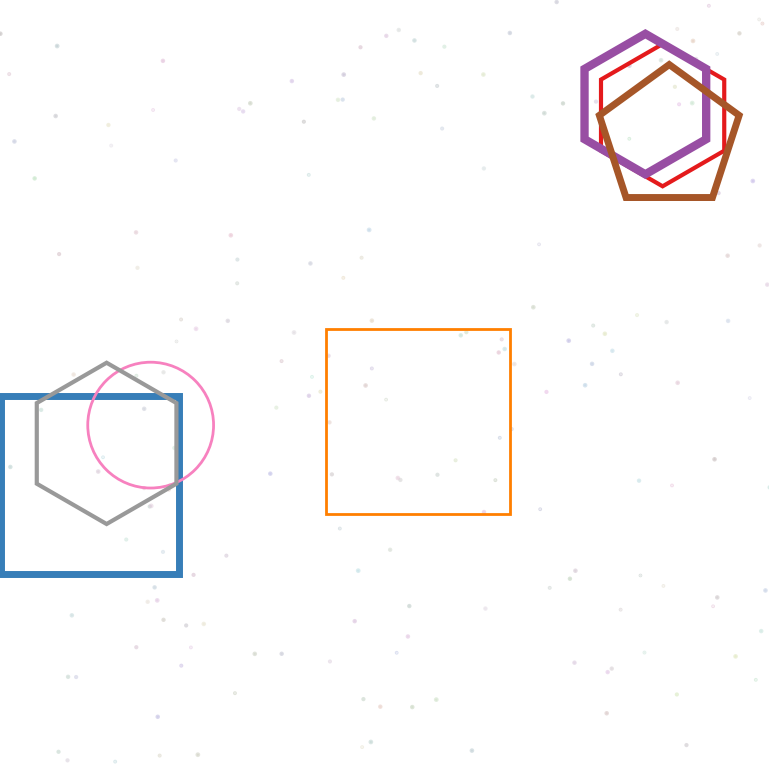[{"shape": "hexagon", "thickness": 1.5, "radius": 0.46, "center": [0.861, 0.85]}, {"shape": "square", "thickness": 2.5, "radius": 0.58, "center": [0.117, 0.37]}, {"shape": "hexagon", "thickness": 3, "radius": 0.46, "center": [0.838, 0.865]}, {"shape": "square", "thickness": 1, "radius": 0.6, "center": [0.543, 0.453]}, {"shape": "pentagon", "thickness": 2.5, "radius": 0.48, "center": [0.869, 0.821]}, {"shape": "circle", "thickness": 1, "radius": 0.41, "center": [0.196, 0.448]}, {"shape": "hexagon", "thickness": 1.5, "radius": 0.52, "center": [0.138, 0.424]}]